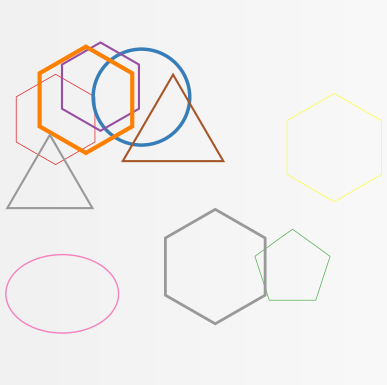[{"shape": "hexagon", "thickness": 0.5, "radius": 0.59, "center": [0.143, 0.69]}, {"shape": "circle", "thickness": 2.5, "radius": 0.62, "center": [0.365, 0.748]}, {"shape": "pentagon", "thickness": 0.5, "radius": 0.51, "center": [0.755, 0.303]}, {"shape": "hexagon", "thickness": 1.5, "radius": 0.57, "center": [0.259, 0.775]}, {"shape": "hexagon", "thickness": 3, "radius": 0.69, "center": [0.222, 0.741]}, {"shape": "hexagon", "thickness": 0.5, "radius": 0.7, "center": [0.862, 0.617]}, {"shape": "triangle", "thickness": 1.5, "radius": 0.75, "center": [0.447, 0.656]}, {"shape": "oval", "thickness": 1, "radius": 0.73, "center": [0.161, 0.237]}, {"shape": "triangle", "thickness": 1.5, "radius": 0.63, "center": [0.129, 0.523]}, {"shape": "hexagon", "thickness": 2, "radius": 0.74, "center": [0.556, 0.308]}]